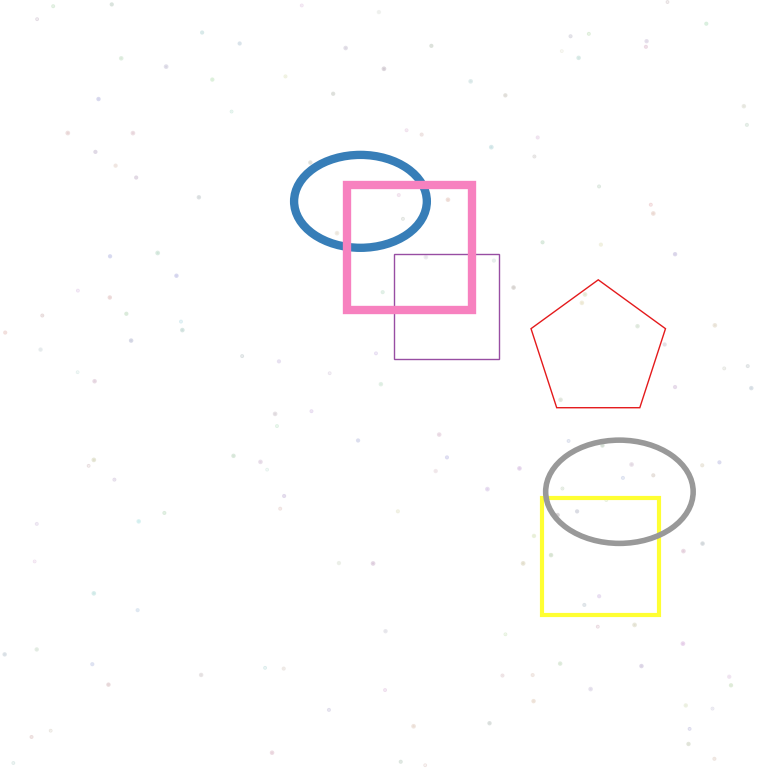[{"shape": "pentagon", "thickness": 0.5, "radius": 0.46, "center": [0.777, 0.545]}, {"shape": "oval", "thickness": 3, "radius": 0.43, "center": [0.468, 0.739]}, {"shape": "square", "thickness": 0.5, "radius": 0.34, "center": [0.58, 0.602]}, {"shape": "square", "thickness": 1.5, "radius": 0.38, "center": [0.78, 0.278]}, {"shape": "square", "thickness": 3, "radius": 0.41, "center": [0.531, 0.678]}, {"shape": "oval", "thickness": 2, "radius": 0.48, "center": [0.804, 0.361]}]